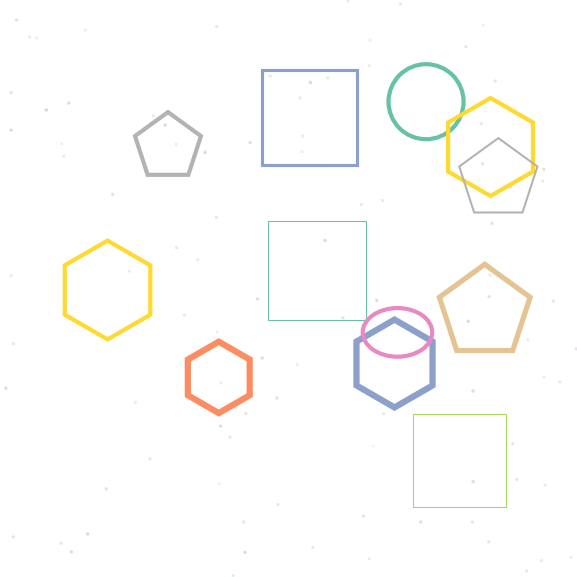[{"shape": "circle", "thickness": 2, "radius": 0.32, "center": [0.738, 0.823]}, {"shape": "square", "thickness": 0.5, "radius": 0.43, "center": [0.549, 0.53]}, {"shape": "hexagon", "thickness": 3, "radius": 0.31, "center": [0.379, 0.346]}, {"shape": "hexagon", "thickness": 3, "radius": 0.38, "center": [0.683, 0.37]}, {"shape": "square", "thickness": 1.5, "radius": 0.41, "center": [0.536, 0.796]}, {"shape": "oval", "thickness": 2, "radius": 0.3, "center": [0.688, 0.424]}, {"shape": "square", "thickness": 0.5, "radius": 0.4, "center": [0.795, 0.202]}, {"shape": "hexagon", "thickness": 2, "radius": 0.42, "center": [0.849, 0.745]}, {"shape": "hexagon", "thickness": 2, "radius": 0.43, "center": [0.186, 0.497]}, {"shape": "pentagon", "thickness": 2.5, "radius": 0.41, "center": [0.839, 0.459]}, {"shape": "pentagon", "thickness": 1, "radius": 0.36, "center": [0.863, 0.689]}, {"shape": "pentagon", "thickness": 2, "radius": 0.3, "center": [0.291, 0.745]}]